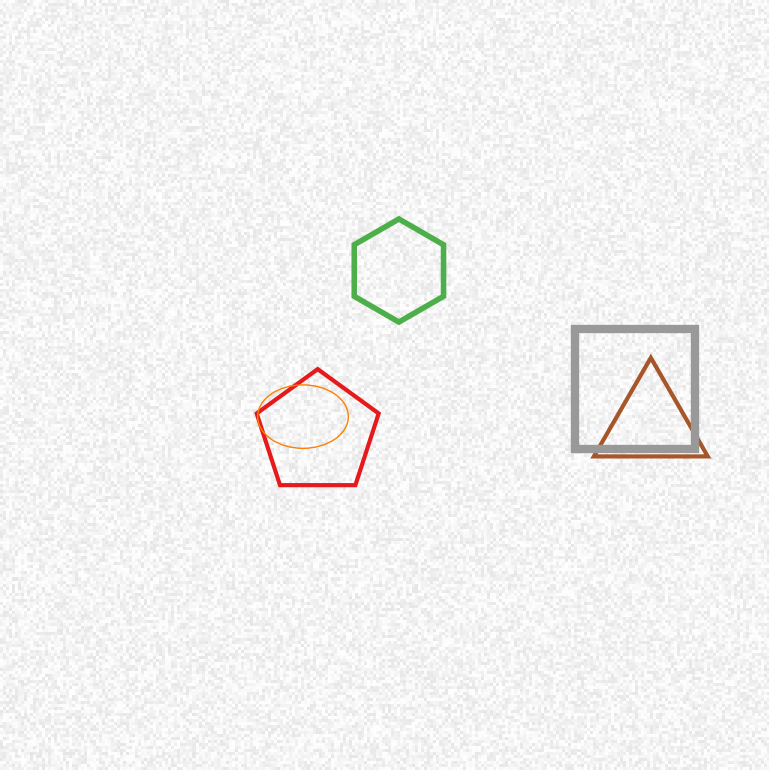[{"shape": "pentagon", "thickness": 1.5, "radius": 0.42, "center": [0.413, 0.437]}, {"shape": "hexagon", "thickness": 2, "radius": 0.33, "center": [0.518, 0.649]}, {"shape": "oval", "thickness": 0.5, "radius": 0.29, "center": [0.394, 0.459]}, {"shape": "triangle", "thickness": 1.5, "radius": 0.43, "center": [0.845, 0.45]}, {"shape": "square", "thickness": 3, "radius": 0.39, "center": [0.825, 0.494]}]